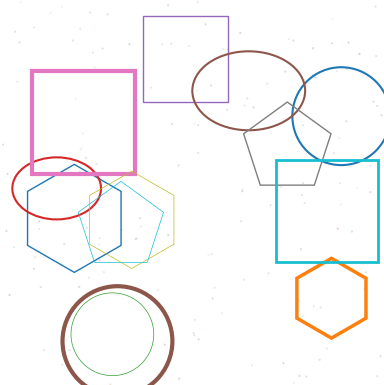[{"shape": "circle", "thickness": 1.5, "radius": 0.64, "center": [0.886, 0.698]}, {"shape": "hexagon", "thickness": 1, "radius": 0.7, "center": [0.193, 0.433]}, {"shape": "hexagon", "thickness": 2.5, "radius": 0.52, "center": [0.861, 0.225]}, {"shape": "circle", "thickness": 0.5, "radius": 0.54, "center": [0.292, 0.132]}, {"shape": "oval", "thickness": 1.5, "radius": 0.58, "center": [0.147, 0.511]}, {"shape": "square", "thickness": 1, "radius": 0.55, "center": [0.482, 0.847]}, {"shape": "oval", "thickness": 1.5, "radius": 0.73, "center": [0.646, 0.764]}, {"shape": "circle", "thickness": 3, "radius": 0.71, "center": [0.305, 0.114]}, {"shape": "square", "thickness": 3, "radius": 0.67, "center": [0.217, 0.683]}, {"shape": "pentagon", "thickness": 1, "radius": 0.6, "center": [0.746, 0.616]}, {"shape": "hexagon", "thickness": 0.5, "radius": 0.63, "center": [0.342, 0.429]}, {"shape": "square", "thickness": 2, "radius": 0.66, "center": [0.85, 0.453]}, {"shape": "pentagon", "thickness": 0.5, "radius": 0.58, "center": [0.314, 0.413]}]